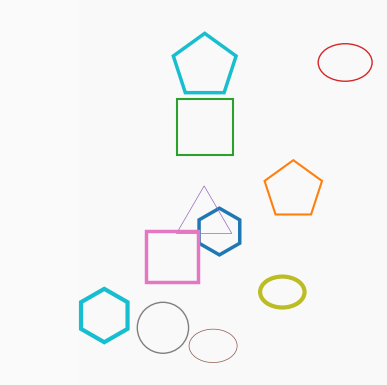[{"shape": "hexagon", "thickness": 2.5, "radius": 0.3, "center": [0.566, 0.399]}, {"shape": "pentagon", "thickness": 1.5, "radius": 0.39, "center": [0.757, 0.506]}, {"shape": "square", "thickness": 1.5, "radius": 0.36, "center": [0.529, 0.669]}, {"shape": "oval", "thickness": 1, "radius": 0.35, "center": [0.891, 0.838]}, {"shape": "triangle", "thickness": 0.5, "radius": 0.41, "center": [0.527, 0.435]}, {"shape": "oval", "thickness": 0.5, "radius": 0.31, "center": [0.55, 0.102]}, {"shape": "square", "thickness": 2.5, "radius": 0.33, "center": [0.444, 0.334]}, {"shape": "circle", "thickness": 1, "radius": 0.33, "center": [0.42, 0.149]}, {"shape": "oval", "thickness": 3, "radius": 0.29, "center": [0.729, 0.241]}, {"shape": "pentagon", "thickness": 2.5, "radius": 0.43, "center": [0.528, 0.828]}, {"shape": "hexagon", "thickness": 3, "radius": 0.35, "center": [0.269, 0.18]}]